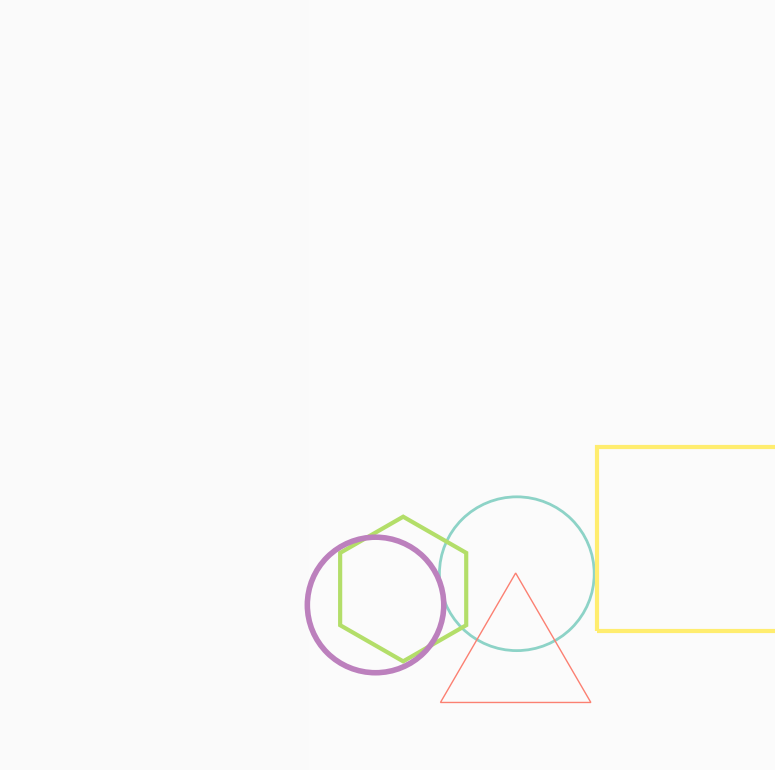[{"shape": "circle", "thickness": 1, "radius": 0.5, "center": [0.667, 0.255]}, {"shape": "triangle", "thickness": 0.5, "radius": 0.56, "center": [0.665, 0.144]}, {"shape": "hexagon", "thickness": 1.5, "radius": 0.47, "center": [0.52, 0.235]}, {"shape": "circle", "thickness": 2, "radius": 0.44, "center": [0.485, 0.214]}, {"shape": "square", "thickness": 1.5, "radius": 0.6, "center": [0.89, 0.3]}]